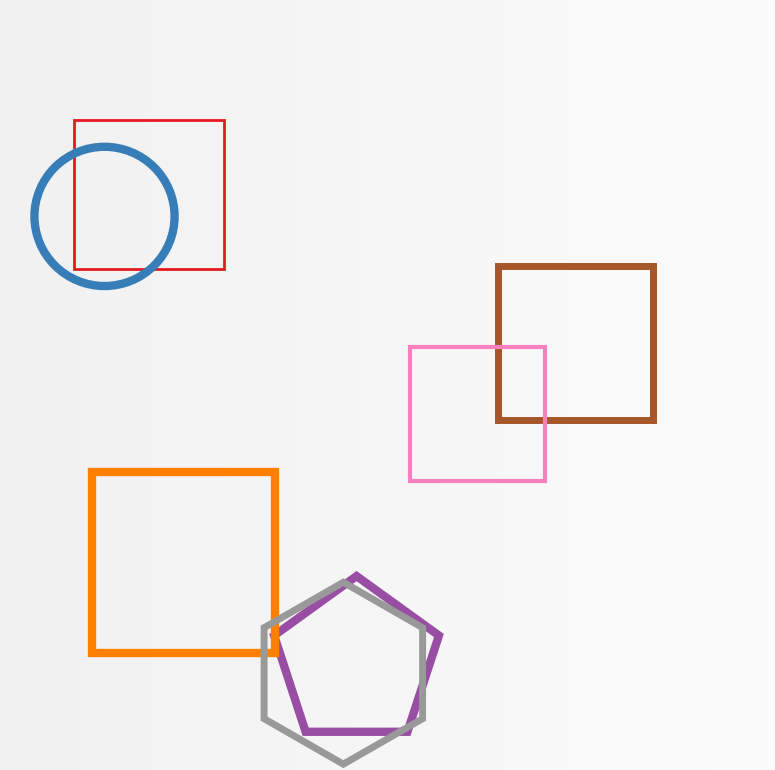[{"shape": "square", "thickness": 1, "radius": 0.48, "center": [0.192, 0.747]}, {"shape": "circle", "thickness": 3, "radius": 0.45, "center": [0.135, 0.719]}, {"shape": "pentagon", "thickness": 3, "radius": 0.56, "center": [0.46, 0.14]}, {"shape": "square", "thickness": 3, "radius": 0.59, "center": [0.237, 0.27]}, {"shape": "square", "thickness": 2.5, "radius": 0.5, "center": [0.742, 0.555]}, {"shape": "square", "thickness": 1.5, "radius": 0.44, "center": [0.617, 0.462]}, {"shape": "hexagon", "thickness": 2.5, "radius": 0.59, "center": [0.443, 0.126]}]